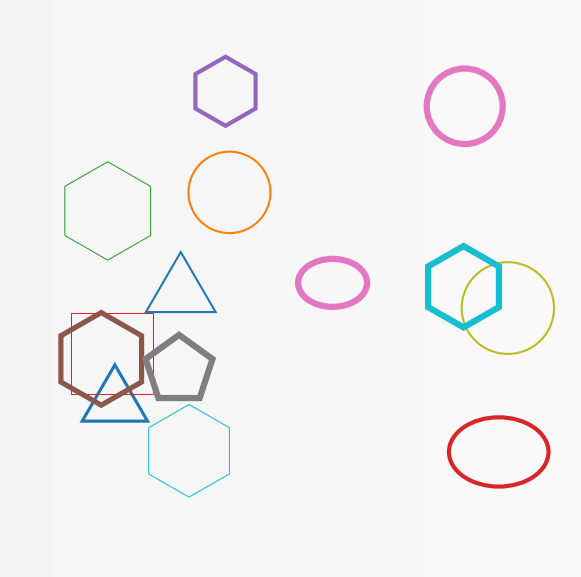[{"shape": "triangle", "thickness": 1.5, "radius": 0.32, "center": [0.198, 0.302]}, {"shape": "triangle", "thickness": 1, "radius": 0.35, "center": [0.311, 0.493]}, {"shape": "circle", "thickness": 1, "radius": 0.35, "center": [0.395, 0.666]}, {"shape": "hexagon", "thickness": 0.5, "radius": 0.43, "center": [0.185, 0.634]}, {"shape": "oval", "thickness": 2, "radius": 0.43, "center": [0.858, 0.217]}, {"shape": "square", "thickness": 0.5, "radius": 0.35, "center": [0.193, 0.387]}, {"shape": "hexagon", "thickness": 2, "radius": 0.3, "center": [0.388, 0.841]}, {"shape": "hexagon", "thickness": 2.5, "radius": 0.4, "center": [0.174, 0.378]}, {"shape": "oval", "thickness": 3, "radius": 0.3, "center": [0.572, 0.509]}, {"shape": "circle", "thickness": 3, "radius": 0.33, "center": [0.8, 0.815]}, {"shape": "pentagon", "thickness": 3, "radius": 0.3, "center": [0.308, 0.359]}, {"shape": "circle", "thickness": 1, "radius": 0.4, "center": [0.874, 0.466]}, {"shape": "hexagon", "thickness": 0.5, "radius": 0.4, "center": [0.325, 0.219]}, {"shape": "hexagon", "thickness": 3, "radius": 0.35, "center": [0.797, 0.503]}]